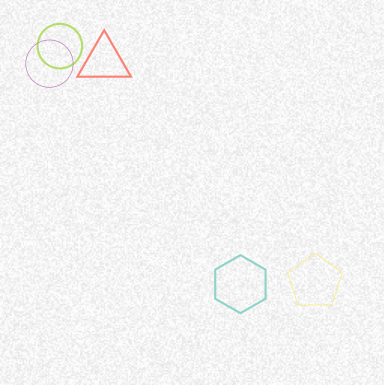[{"shape": "hexagon", "thickness": 1.5, "radius": 0.38, "center": [0.624, 0.262]}, {"shape": "triangle", "thickness": 1.5, "radius": 0.4, "center": [0.271, 0.841]}, {"shape": "circle", "thickness": 1.5, "radius": 0.29, "center": [0.156, 0.88]}, {"shape": "circle", "thickness": 0.5, "radius": 0.31, "center": [0.128, 0.835]}, {"shape": "pentagon", "thickness": 0.5, "radius": 0.37, "center": [0.818, 0.268]}]